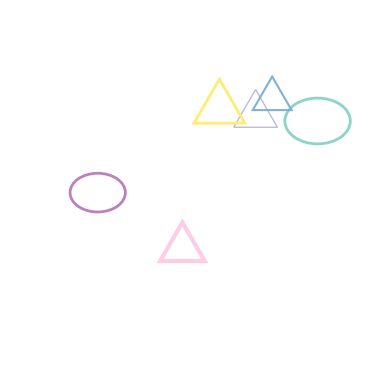[{"shape": "oval", "thickness": 2, "radius": 0.42, "center": [0.825, 0.686]}, {"shape": "triangle", "thickness": 1, "radius": 0.33, "center": [0.664, 0.702]}, {"shape": "triangle", "thickness": 1.5, "radius": 0.29, "center": [0.707, 0.743]}, {"shape": "triangle", "thickness": 3, "radius": 0.33, "center": [0.474, 0.355]}, {"shape": "oval", "thickness": 2, "radius": 0.36, "center": [0.254, 0.5]}, {"shape": "triangle", "thickness": 2, "radius": 0.38, "center": [0.57, 0.718]}]